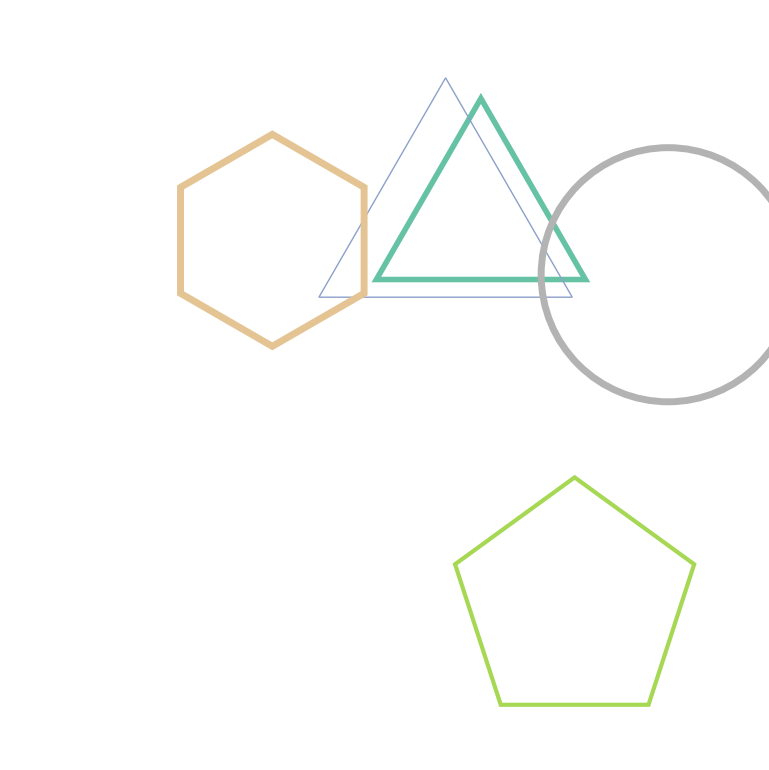[{"shape": "triangle", "thickness": 2, "radius": 0.78, "center": [0.625, 0.715]}, {"shape": "triangle", "thickness": 0.5, "radius": 0.95, "center": [0.579, 0.709]}, {"shape": "pentagon", "thickness": 1.5, "radius": 0.82, "center": [0.746, 0.217]}, {"shape": "hexagon", "thickness": 2.5, "radius": 0.69, "center": [0.354, 0.688]}, {"shape": "circle", "thickness": 2.5, "radius": 0.83, "center": [0.868, 0.643]}]